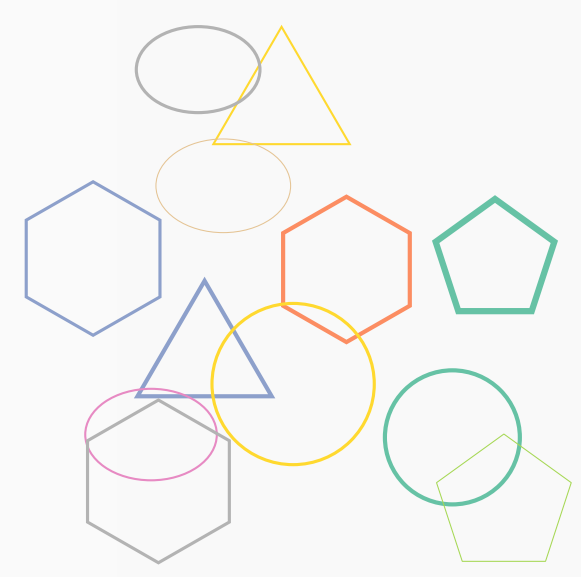[{"shape": "circle", "thickness": 2, "radius": 0.58, "center": [0.778, 0.242]}, {"shape": "pentagon", "thickness": 3, "radius": 0.54, "center": [0.852, 0.547]}, {"shape": "hexagon", "thickness": 2, "radius": 0.63, "center": [0.596, 0.533]}, {"shape": "triangle", "thickness": 2, "radius": 0.67, "center": [0.352, 0.38]}, {"shape": "hexagon", "thickness": 1.5, "radius": 0.66, "center": [0.16, 0.551]}, {"shape": "oval", "thickness": 1, "radius": 0.57, "center": [0.26, 0.247]}, {"shape": "pentagon", "thickness": 0.5, "radius": 0.61, "center": [0.867, 0.126]}, {"shape": "circle", "thickness": 1.5, "radius": 0.7, "center": [0.504, 0.334]}, {"shape": "triangle", "thickness": 1, "radius": 0.68, "center": [0.484, 0.817]}, {"shape": "oval", "thickness": 0.5, "radius": 0.58, "center": [0.384, 0.677]}, {"shape": "oval", "thickness": 1.5, "radius": 0.53, "center": [0.341, 0.879]}, {"shape": "hexagon", "thickness": 1.5, "radius": 0.7, "center": [0.273, 0.166]}]